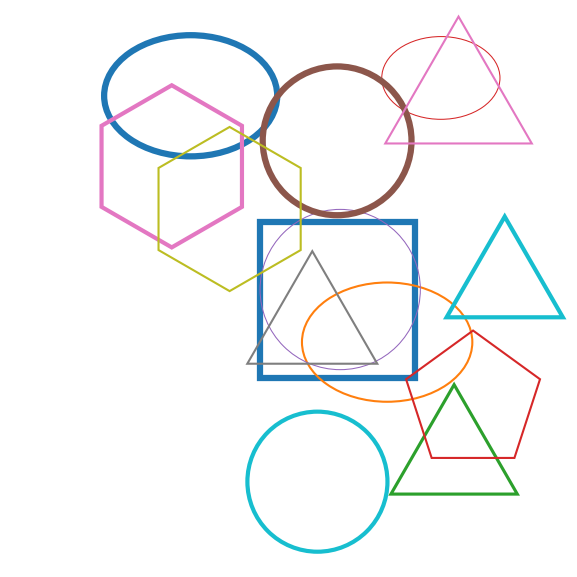[{"shape": "oval", "thickness": 3, "radius": 0.75, "center": [0.33, 0.833]}, {"shape": "square", "thickness": 3, "radius": 0.67, "center": [0.585, 0.48]}, {"shape": "oval", "thickness": 1, "radius": 0.74, "center": [0.67, 0.407]}, {"shape": "triangle", "thickness": 1.5, "radius": 0.63, "center": [0.786, 0.207]}, {"shape": "pentagon", "thickness": 1, "radius": 0.61, "center": [0.819, 0.305]}, {"shape": "oval", "thickness": 0.5, "radius": 0.51, "center": [0.763, 0.864]}, {"shape": "circle", "thickness": 0.5, "radius": 0.69, "center": [0.589, 0.498]}, {"shape": "circle", "thickness": 3, "radius": 0.64, "center": [0.584, 0.755]}, {"shape": "hexagon", "thickness": 2, "radius": 0.7, "center": [0.297, 0.711]}, {"shape": "triangle", "thickness": 1, "radius": 0.73, "center": [0.794, 0.824]}, {"shape": "triangle", "thickness": 1, "radius": 0.65, "center": [0.541, 0.434]}, {"shape": "hexagon", "thickness": 1, "radius": 0.71, "center": [0.398, 0.637]}, {"shape": "triangle", "thickness": 2, "radius": 0.58, "center": [0.874, 0.508]}, {"shape": "circle", "thickness": 2, "radius": 0.61, "center": [0.55, 0.165]}]